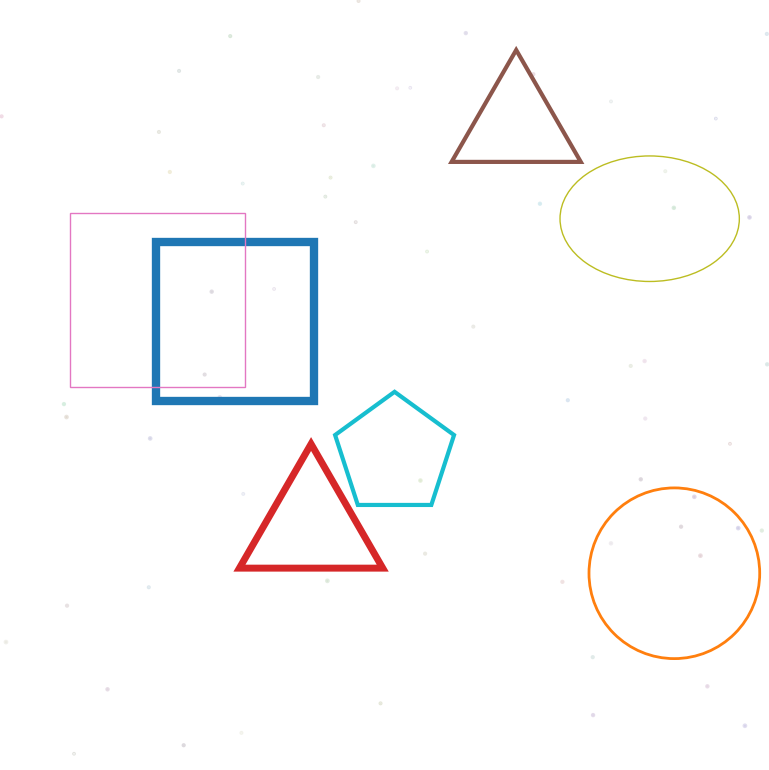[{"shape": "square", "thickness": 3, "radius": 0.51, "center": [0.306, 0.583]}, {"shape": "circle", "thickness": 1, "radius": 0.55, "center": [0.876, 0.256]}, {"shape": "triangle", "thickness": 2.5, "radius": 0.54, "center": [0.404, 0.316]}, {"shape": "triangle", "thickness": 1.5, "radius": 0.48, "center": [0.67, 0.838]}, {"shape": "square", "thickness": 0.5, "radius": 0.57, "center": [0.204, 0.61]}, {"shape": "oval", "thickness": 0.5, "radius": 0.58, "center": [0.844, 0.716]}, {"shape": "pentagon", "thickness": 1.5, "radius": 0.41, "center": [0.512, 0.41]}]